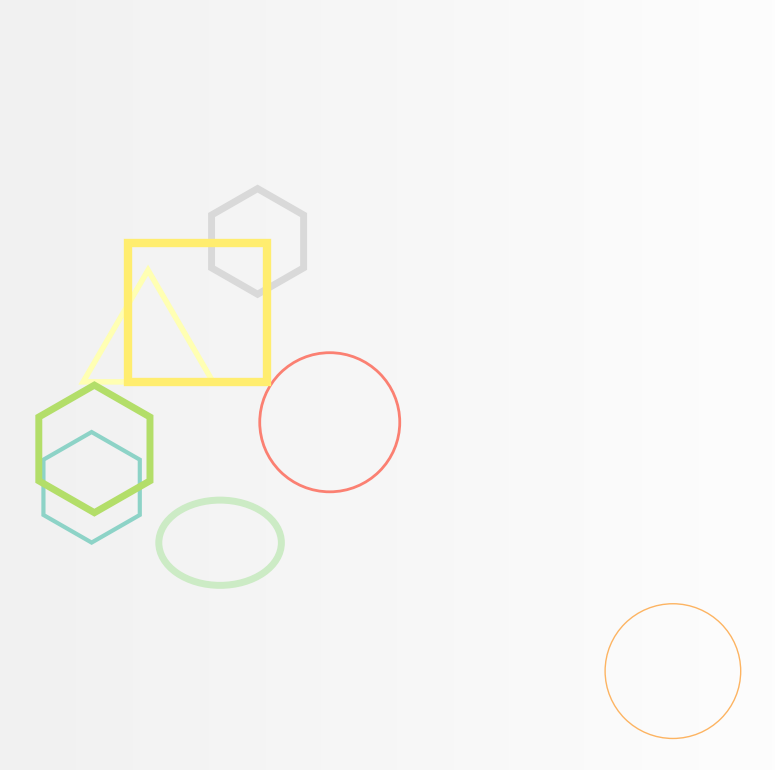[{"shape": "hexagon", "thickness": 1.5, "radius": 0.36, "center": [0.118, 0.367]}, {"shape": "triangle", "thickness": 2, "radius": 0.48, "center": [0.191, 0.552]}, {"shape": "circle", "thickness": 1, "radius": 0.45, "center": [0.425, 0.452]}, {"shape": "circle", "thickness": 0.5, "radius": 0.44, "center": [0.868, 0.128]}, {"shape": "hexagon", "thickness": 2.5, "radius": 0.41, "center": [0.122, 0.417]}, {"shape": "hexagon", "thickness": 2.5, "radius": 0.34, "center": [0.332, 0.686]}, {"shape": "oval", "thickness": 2.5, "radius": 0.4, "center": [0.284, 0.295]}, {"shape": "square", "thickness": 3, "radius": 0.45, "center": [0.255, 0.594]}]